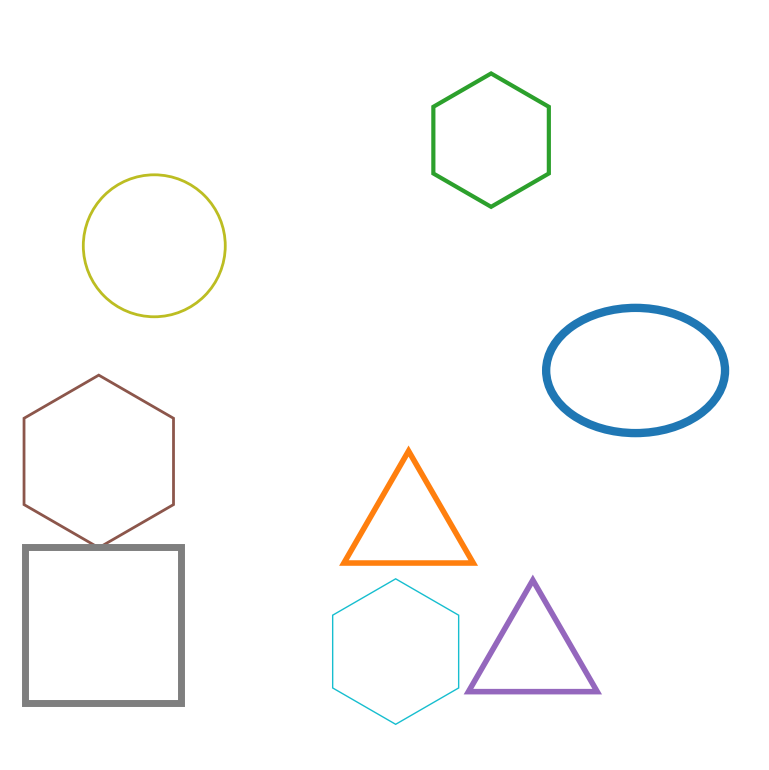[{"shape": "oval", "thickness": 3, "radius": 0.58, "center": [0.825, 0.519]}, {"shape": "triangle", "thickness": 2, "radius": 0.48, "center": [0.531, 0.317]}, {"shape": "hexagon", "thickness": 1.5, "radius": 0.43, "center": [0.638, 0.818]}, {"shape": "triangle", "thickness": 2, "radius": 0.48, "center": [0.692, 0.15]}, {"shape": "hexagon", "thickness": 1, "radius": 0.56, "center": [0.128, 0.401]}, {"shape": "square", "thickness": 2.5, "radius": 0.51, "center": [0.133, 0.189]}, {"shape": "circle", "thickness": 1, "radius": 0.46, "center": [0.2, 0.681]}, {"shape": "hexagon", "thickness": 0.5, "radius": 0.47, "center": [0.514, 0.154]}]